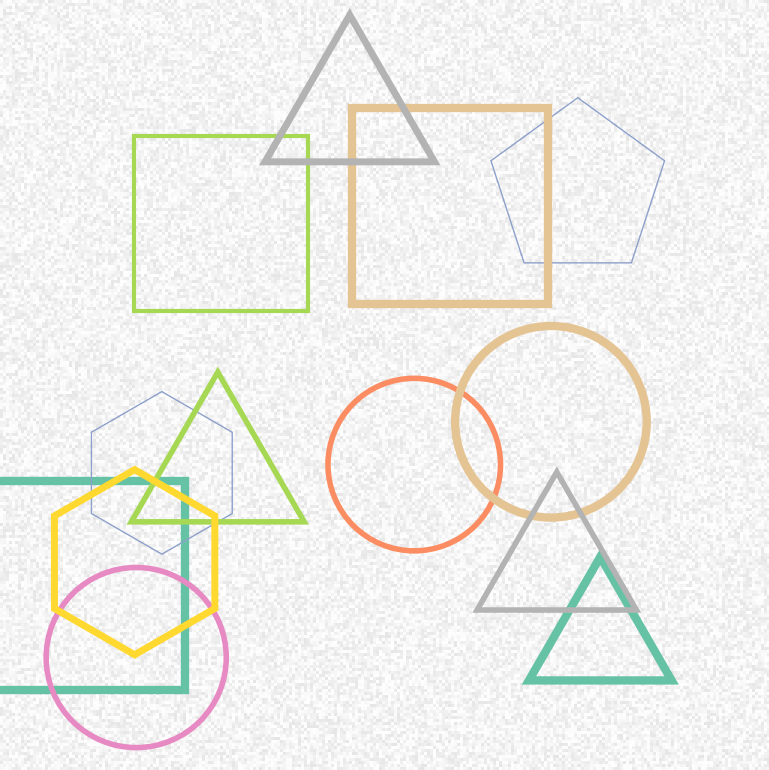[{"shape": "triangle", "thickness": 3, "radius": 0.54, "center": [0.78, 0.17]}, {"shape": "square", "thickness": 3, "radius": 0.68, "center": [0.104, 0.239]}, {"shape": "circle", "thickness": 2, "radius": 0.56, "center": [0.538, 0.397]}, {"shape": "hexagon", "thickness": 0.5, "radius": 0.53, "center": [0.21, 0.386]}, {"shape": "pentagon", "thickness": 0.5, "radius": 0.59, "center": [0.75, 0.755]}, {"shape": "circle", "thickness": 2, "radius": 0.58, "center": [0.177, 0.146]}, {"shape": "triangle", "thickness": 2, "radius": 0.65, "center": [0.283, 0.387]}, {"shape": "square", "thickness": 1.5, "radius": 0.57, "center": [0.287, 0.71]}, {"shape": "hexagon", "thickness": 2.5, "radius": 0.6, "center": [0.175, 0.27]}, {"shape": "square", "thickness": 3, "radius": 0.63, "center": [0.584, 0.732]}, {"shape": "circle", "thickness": 3, "radius": 0.62, "center": [0.715, 0.452]}, {"shape": "triangle", "thickness": 2.5, "radius": 0.64, "center": [0.454, 0.853]}, {"shape": "triangle", "thickness": 2, "radius": 0.6, "center": [0.723, 0.268]}]